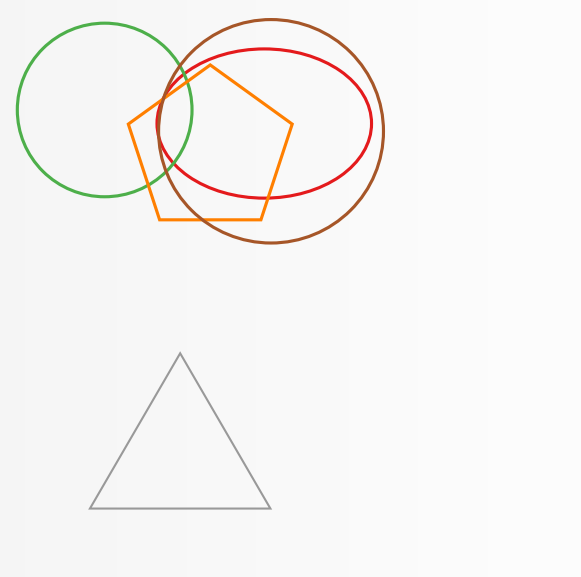[{"shape": "oval", "thickness": 1.5, "radius": 0.92, "center": [0.455, 0.785]}, {"shape": "circle", "thickness": 1.5, "radius": 0.75, "center": [0.18, 0.809]}, {"shape": "pentagon", "thickness": 1.5, "radius": 0.74, "center": [0.362, 0.738]}, {"shape": "circle", "thickness": 1.5, "radius": 0.97, "center": [0.466, 0.772]}, {"shape": "triangle", "thickness": 1, "radius": 0.9, "center": [0.31, 0.208]}]